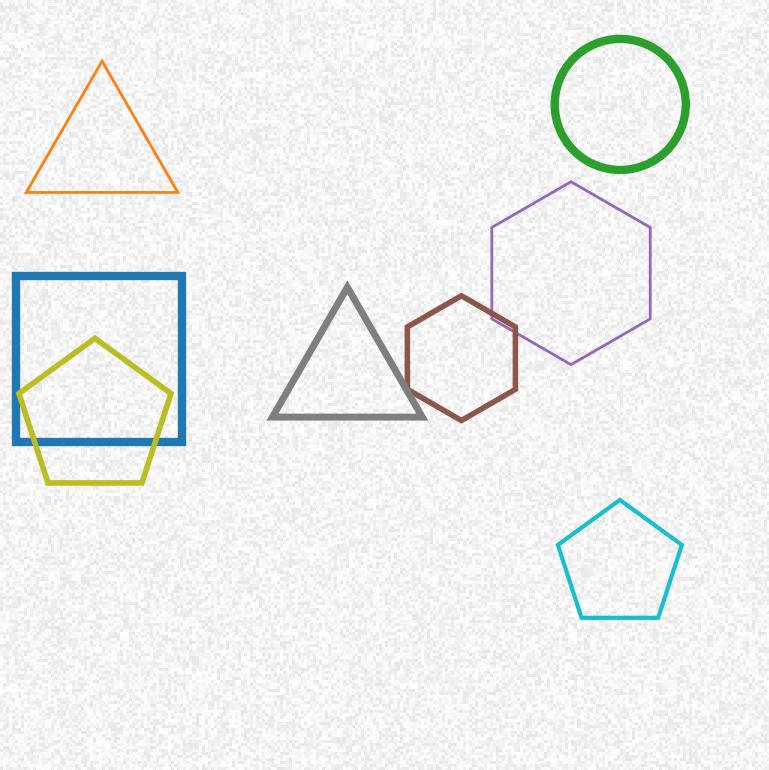[{"shape": "square", "thickness": 3, "radius": 0.54, "center": [0.129, 0.534]}, {"shape": "triangle", "thickness": 1, "radius": 0.57, "center": [0.133, 0.807]}, {"shape": "circle", "thickness": 3, "radius": 0.43, "center": [0.806, 0.864]}, {"shape": "hexagon", "thickness": 1, "radius": 0.59, "center": [0.742, 0.645]}, {"shape": "hexagon", "thickness": 2, "radius": 0.41, "center": [0.599, 0.535]}, {"shape": "triangle", "thickness": 2.5, "radius": 0.56, "center": [0.451, 0.515]}, {"shape": "pentagon", "thickness": 2, "radius": 0.52, "center": [0.123, 0.457]}, {"shape": "pentagon", "thickness": 1.5, "radius": 0.42, "center": [0.805, 0.266]}]